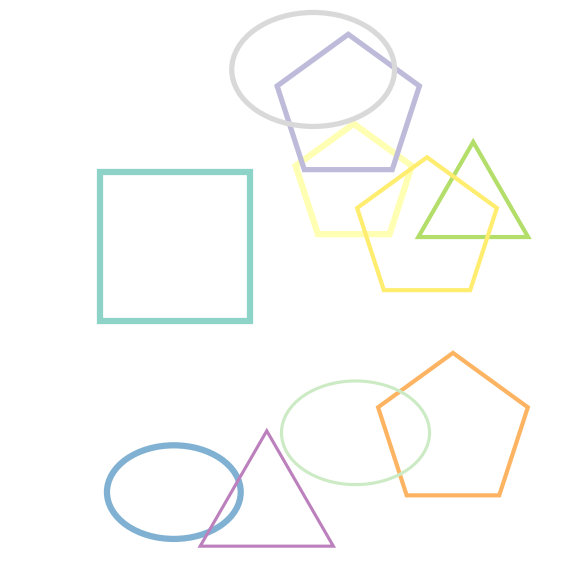[{"shape": "square", "thickness": 3, "radius": 0.65, "center": [0.302, 0.572]}, {"shape": "pentagon", "thickness": 3, "radius": 0.53, "center": [0.613, 0.679]}, {"shape": "pentagon", "thickness": 2.5, "radius": 0.65, "center": [0.603, 0.81]}, {"shape": "oval", "thickness": 3, "radius": 0.58, "center": [0.301, 0.147]}, {"shape": "pentagon", "thickness": 2, "radius": 0.68, "center": [0.784, 0.252]}, {"shape": "triangle", "thickness": 2, "radius": 0.55, "center": [0.819, 0.644]}, {"shape": "oval", "thickness": 2.5, "radius": 0.7, "center": [0.542, 0.879]}, {"shape": "triangle", "thickness": 1.5, "radius": 0.67, "center": [0.462, 0.12]}, {"shape": "oval", "thickness": 1.5, "radius": 0.64, "center": [0.616, 0.25]}, {"shape": "pentagon", "thickness": 2, "radius": 0.64, "center": [0.739, 0.6]}]